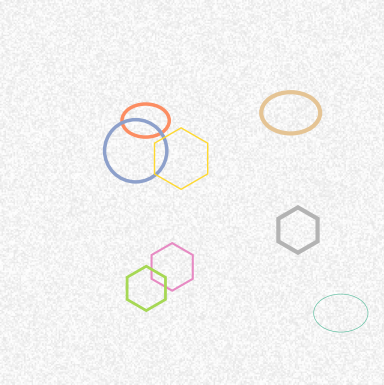[{"shape": "oval", "thickness": 0.5, "radius": 0.35, "center": [0.885, 0.187]}, {"shape": "oval", "thickness": 2.5, "radius": 0.31, "center": [0.378, 0.687]}, {"shape": "circle", "thickness": 2.5, "radius": 0.4, "center": [0.352, 0.608]}, {"shape": "hexagon", "thickness": 1.5, "radius": 0.31, "center": [0.447, 0.307]}, {"shape": "hexagon", "thickness": 2, "radius": 0.29, "center": [0.38, 0.251]}, {"shape": "hexagon", "thickness": 1, "radius": 0.4, "center": [0.47, 0.588]}, {"shape": "oval", "thickness": 3, "radius": 0.38, "center": [0.755, 0.707]}, {"shape": "hexagon", "thickness": 3, "radius": 0.29, "center": [0.774, 0.403]}]